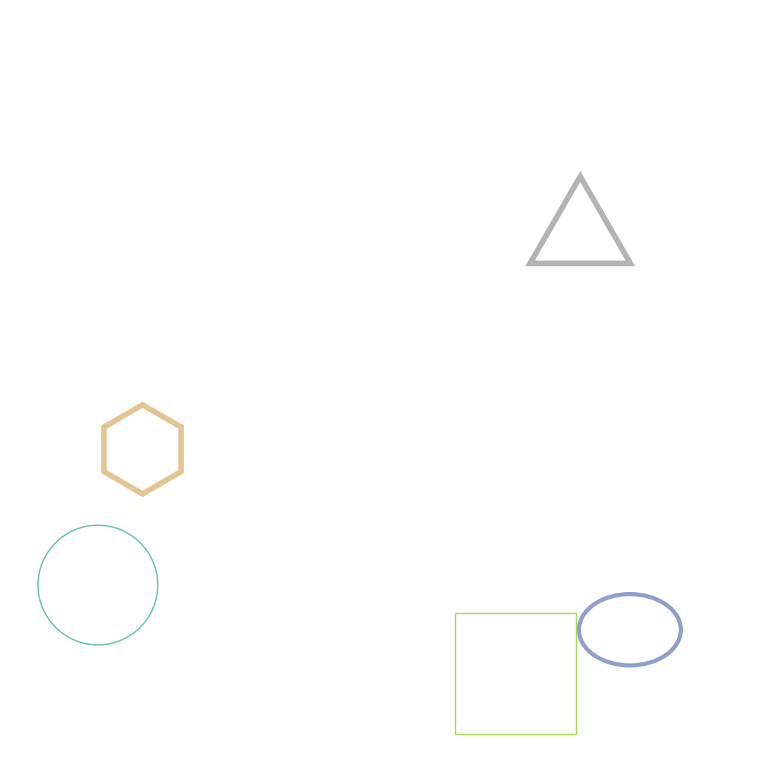[{"shape": "circle", "thickness": 0.5, "radius": 0.39, "center": [0.127, 0.24]}, {"shape": "oval", "thickness": 1.5, "radius": 0.33, "center": [0.818, 0.182]}, {"shape": "square", "thickness": 0.5, "radius": 0.39, "center": [0.669, 0.126]}, {"shape": "hexagon", "thickness": 2, "radius": 0.29, "center": [0.185, 0.416]}, {"shape": "triangle", "thickness": 2, "radius": 0.38, "center": [0.754, 0.696]}]